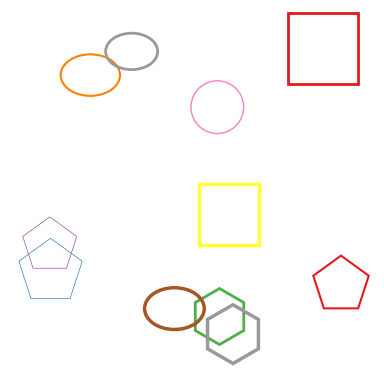[{"shape": "pentagon", "thickness": 1.5, "radius": 0.38, "center": [0.886, 0.26]}, {"shape": "square", "thickness": 2, "radius": 0.46, "center": [0.839, 0.875]}, {"shape": "pentagon", "thickness": 0.5, "radius": 0.43, "center": [0.131, 0.295]}, {"shape": "hexagon", "thickness": 2, "radius": 0.36, "center": [0.57, 0.178]}, {"shape": "pentagon", "thickness": 0.5, "radius": 0.37, "center": [0.129, 0.363]}, {"shape": "oval", "thickness": 1.5, "radius": 0.39, "center": [0.235, 0.805]}, {"shape": "square", "thickness": 2.5, "radius": 0.39, "center": [0.594, 0.443]}, {"shape": "oval", "thickness": 2.5, "radius": 0.39, "center": [0.453, 0.198]}, {"shape": "circle", "thickness": 1, "radius": 0.34, "center": [0.564, 0.722]}, {"shape": "oval", "thickness": 2, "radius": 0.34, "center": [0.342, 0.866]}, {"shape": "hexagon", "thickness": 2.5, "radius": 0.38, "center": [0.605, 0.132]}]